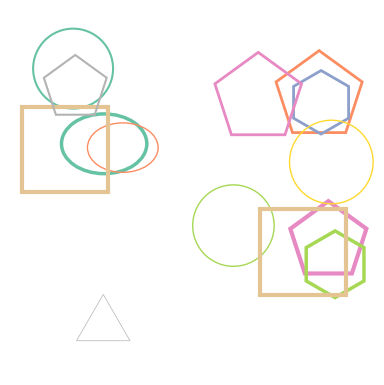[{"shape": "oval", "thickness": 2.5, "radius": 0.55, "center": [0.271, 0.627]}, {"shape": "circle", "thickness": 1.5, "radius": 0.52, "center": [0.19, 0.822]}, {"shape": "pentagon", "thickness": 2, "radius": 0.59, "center": [0.829, 0.751]}, {"shape": "oval", "thickness": 1, "radius": 0.46, "center": [0.319, 0.617]}, {"shape": "hexagon", "thickness": 2, "radius": 0.41, "center": [0.834, 0.734]}, {"shape": "pentagon", "thickness": 2, "radius": 0.59, "center": [0.671, 0.746]}, {"shape": "pentagon", "thickness": 3, "radius": 0.52, "center": [0.853, 0.374]}, {"shape": "circle", "thickness": 1, "radius": 0.53, "center": [0.606, 0.414]}, {"shape": "hexagon", "thickness": 2.5, "radius": 0.43, "center": [0.87, 0.314]}, {"shape": "circle", "thickness": 1, "radius": 0.54, "center": [0.861, 0.579]}, {"shape": "square", "thickness": 3, "radius": 0.56, "center": [0.788, 0.346]}, {"shape": "square", "thickness": 3, "radius": 0.56, "center": [0.17, 0.612]}, {"shape": "pentagon", "thickness": 1.5, "radius": 0.43, "center": [0.196, 0.771]}, {"shape": "triangle", "thickness": 0.5, "radius": 0.4, "center": [0.268, 0.155]}]